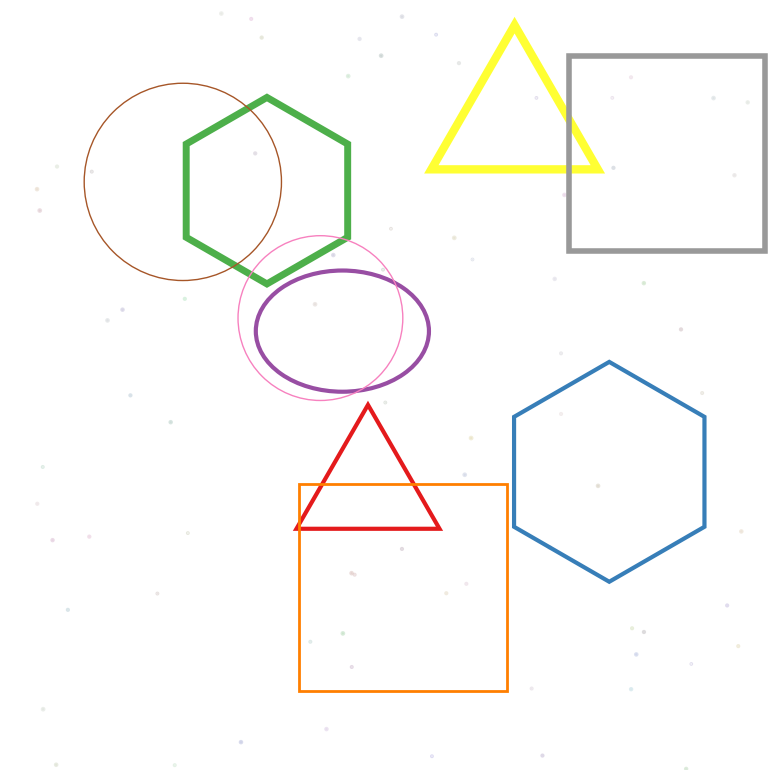[{"shape": "triangle", "thickness": 1.5, "radius": 0.54, "center": [0.478, 0.367]}, {"shape": "hexagon", "thickness": 1.5, "radius": 0.71, "center": [0.791, 0.387]}, {"shape": "hexagon", "thickness": 2.5, "radius": 0.61, "center": [0.347, 0.752]}, {"shape": "oval", "thickness": 1.5, "radius": 0.56, "center": [0.445, 0.57]}, {"shape": "square", "thickness": 1, "radius": 0.67, "center": [0.523, 0.237]}, {"shape": "triangle", "thickness": 3, "radius": 0.62, "center": [0.668, 0.842]}, {"shape": "circle", "thickness": 0.5, "radius": 0.64, "center": [0.237, 0.764]}, {"shape": "circle", "thickness": 0.5, "radius": 0.54, "center": [0.416, 0.587]}, {"shape": "square", "thickness": 2, "radius": 0.63, "center": [0.866, 0.801]}]